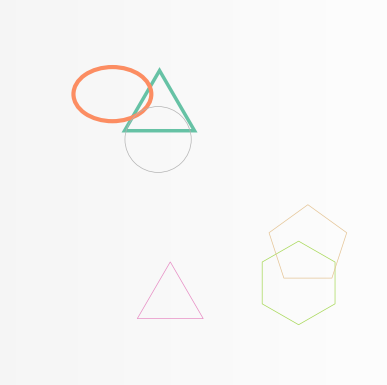[{"shape": "triangle", "thickness": 2.5, "radius": 0.52, "center": [0.412, 0.713]}, {"shape": "oval", "thickness": 3, "radius": 0.5, "center": [0.29, 0.756]}, {"shape": "triangle", "thickness": 0.5, "radius": 0.49, "center": [0.439, 0.222]}, {"shape": "hexagon", "thickness": 0.5, "radius": 0.54, "center": [0.771, 0.265]}, {"shape": "pentagon", "thickness": 0.5, "radius": 0.53, "center": [0.795, 0.363]}, {"shape": "circle", "thickness": 0.5, "radius": 0.43, "center": [0.408, 0.638]}]